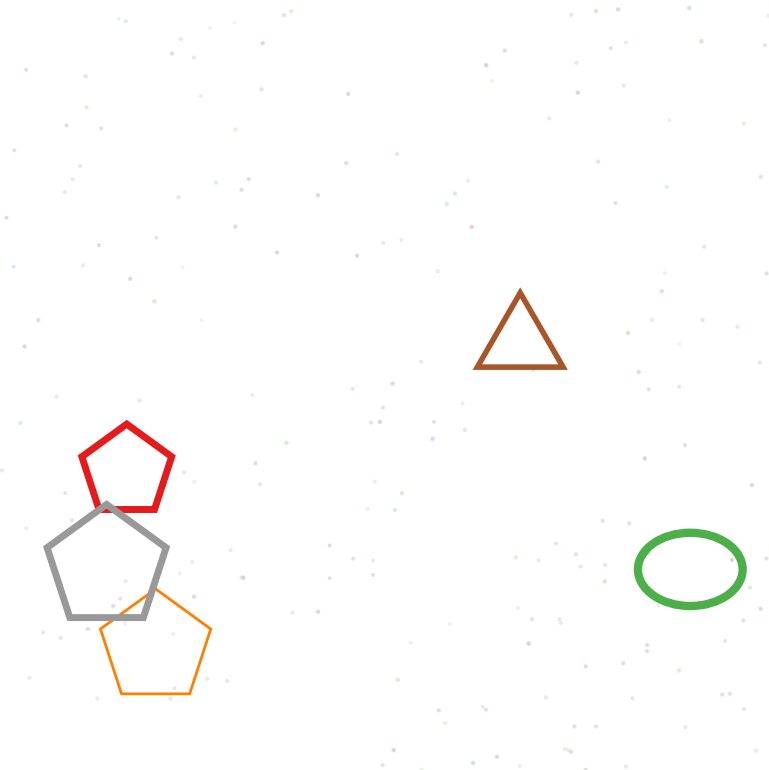[{"shape": "pentagon", "thickness": 2.5, "radius": 0.31, "center": [0.165, 0.388]}, {"shape": "oval", "thickness": 3, "radius": 0.34, "center": [0.896, 0.261]}, {"shape": "pentagon", "thickness": 1, "radius": 0.38, "center": [0.202, 0.16]}, {"shape": "triangle", "thickness": 2, "radius": 0.32, "center": [0.676, 0.555]}, {"shape": "pentagon", "thickness": 2.5, "radius": 0.41, "center": [0.138, 0.264]}]